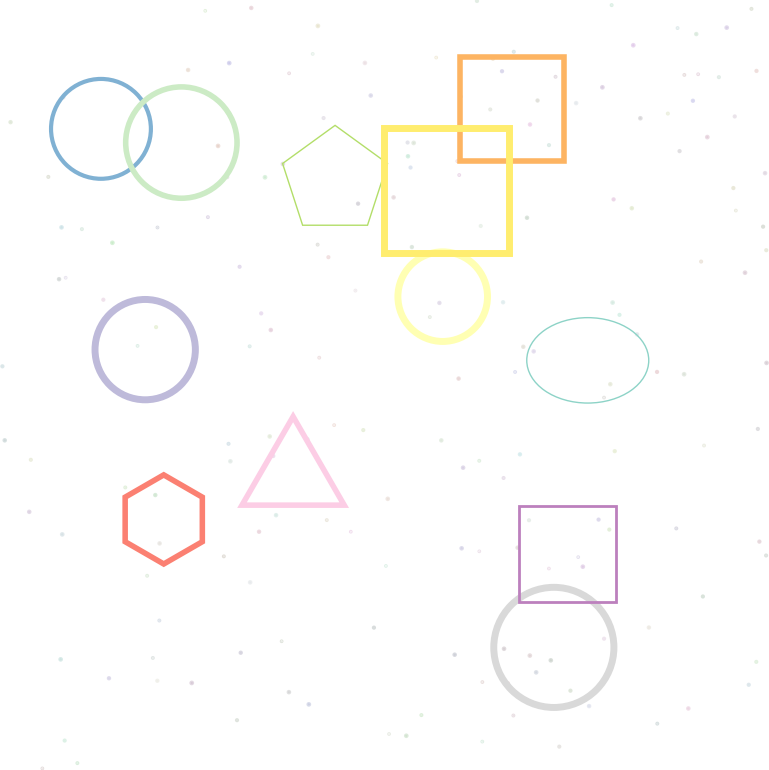[{"shape": "oval", "thickness": 0.5, "radius": 0.4, "center": [0.763, 0.532]}, {"shape": "circle", "thickness": 2.5, "radius": 0.29, "center": [0.575, 0.615]}, {"shape": "circle", "thickness": 2.5, "radius": 0.33, "center": [0.189, 0.546]}, {"shape": "hexagon", "thickness": 2, "radius": 0.29, "center": [0.213, 0.325]}, {"shape": "circle", "thickness": 1.5, "radius": 0.32, "center": [0.131, 0.833]}, {"shape": "square", "thickness": 2, "radius": 0.34, "center": [0.665, 0.858]}, {"shape": "pentagon", "thickness": 0.5, "radius": 0.36, "center": [0.435, 0.765]}, {"shape": "triangle", "thickness": 2, "radius": 0.38, "center": [0.381, 0.382]}, {"shape": "circle", "thickness": 2.5, "radius": 0.39, "center": [0.719, 0.159]}, {"shape": "square", "thickness": 1, "radius": 0.31, "center": [0.737, 0.281]}, {"shape": "circle", "thickness": 2, "radius": 0.36, "center": [0.236, 0.815]}, {"shape": "square", "thickness": 2.5, "radius": 0.4, "center": [0.58, 0.752]}]